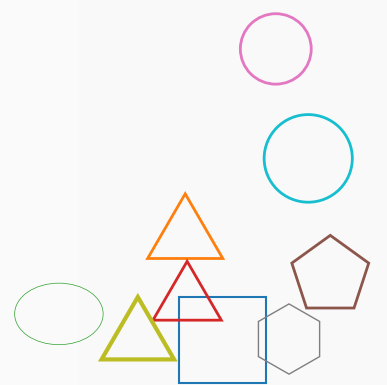[{"shape": "square", "thickness": 1.5, "radius": 0.56, "center": [0.575, 0.117]}, {"shape": "triangle", "thickness": 2, "radius": 0.56, "center": [0.478, 0.385]}, {"shape": "oval", "thickness": 0.5, "radius": 0.57, "center": [0.152, 0.185]}, {"shape": "triangle", "thickness": 2, "radius": 0.51, "center": [0.483, 0.219]}, {"shape": "pentagon", "thickness": 2, "radius": 0.52, "center": [0.852, 0.284]}, {"shape": "circle", "thickness": 2, "radius": 0.46, "center": [0.712, 0.873]}, {"shape": "hexagon", "thickness": 1, "radius": 0.46, "center": [0.746, 0.119]}, {"shape": "triangle", "thickness": 3, "radius": 0.54, "center": [0.356, 0.12]}, {"shape": "circle", "thickness": 2, "radius": 0.57, "center": [0.795, 0.589]}]